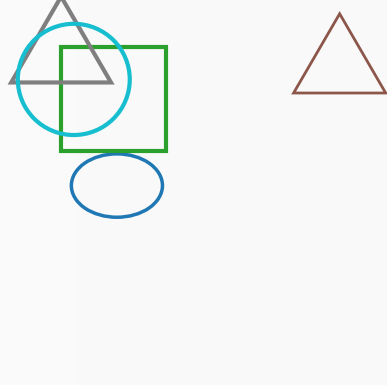[{"shape": "oval", "thickness": 2.5, "radius": 0.59, "center": [0.302, 0.518]}, {"shape": "square", "thickness": 3, "radius": 0.68, "center": [0.292, 0.743]}, {"shape": "triangle", "thickness": 2, "radius": 0.69, "center": [0.876, 0.827]}, {"shape": "triangle", "thickness": 3, "radius": 0.74, "center": [0.158, 0.86]}, {"shape": "circle", "thickness": 3, "radius": 0.72, "center": [0.19, 0.794]}]